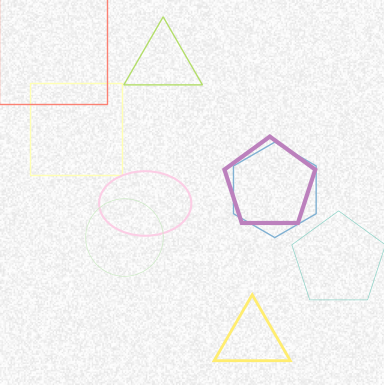[{"shape": "pentagon", "thickness": 0.5, "radius": 0.64, "center": [0.88, 0.324]}, {"shape": "square", "thickness": 1, "radius": 0.59, "center": [0.198, 0.665]}, {"shape": "square", "thickness": 1, "radius": 0.7, "center": [0.137, 0.868]}, {"shape": "hexagon", "thickness": 1, "radius": 0.62, "center": [0.714, 0.507]}, {"shape": "triangle", "thickness": 1, "radius": 0.59, "center": [0.424, 0.838]}, {"shape": "oval", "thickness": 1.5, "radius": 0.6, "center": [0.377, 0.471]}, {"shape": "pentagon", "thickness": 3, "radius": 0.62, "center": [0.701, 0.521]}, {"shape": "circle", "thickness": 0.5, "radius": 0.5, "center": [0.323, 0.383]}, {"shape": "triangle", "thickness": 2, "radius": 0.57, "center": [0.655, 0.12]}]